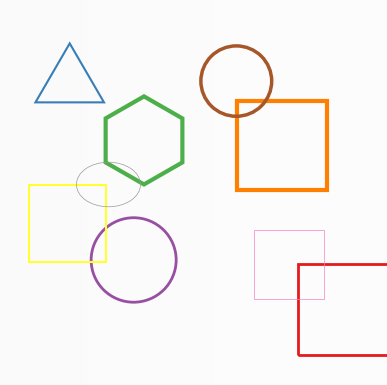[{"shape": "square", "thickness": 2, "radius": 0.59, "center": [0.886, 0.195]}, {"shape": "triangle", "thickness": 1.5, "radius": 0.51, "center": [0.18, 0.785]}, {"shape": "hexagon", "thickness": 3, "radius": 0.57, "center": [0.372, 0.635]}, {"shape": "circle", "thickness": 2, "radius": 0.55, "center": [0.345, 0.325]}, {"shape": "square", "thickness": 3, "radius": 0.58, "center": [0.729, 0.622]}, {"shape": "square", "thickness": 1.5, "radius": 0.5, "center": [0.175, 0.42]}, {"shape": "circle", "thickness": 2.5, "radius": 0.46, "center": [0.61, 0.789]}, {"shape": "square", "thickness": 0.5, "radius": 0.45, "center": [0.746, 0.312]}, {"shape": "oval", "thickness": 0.5, "radius": 0.41, "center": [0.28, 0.521]}]